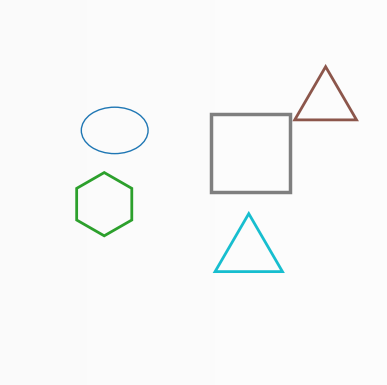[{"shape": "oval", "thickness": 1, "radius": 0.43, "center": [0.296, 0.661]}, {"shape": "hexagon", "thickness": 2, "radius": 0.41, "center": [0.269, 0.47]}, {"shape": "triangle", "thickness": 2, "radius": 0.46, "center": [0.84, 0.735]}, {"shape": "square", "thickness": 2.5, "radius": 0.51, "center": [0.646, 0.604]}, {"shape": "triangle", "thickness": 2, "radius": 0.5, "center": [0.642, 0.345]}]